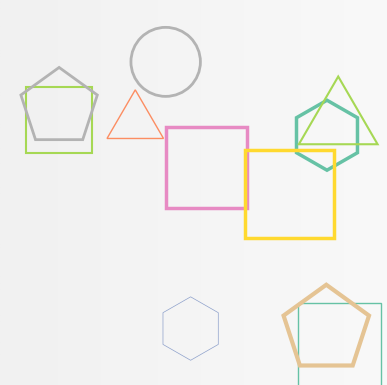[{"shape": "hexagon", "thickness": 2.5, "radius": 0.45, "center": [0.844, 0.649]}, {"shape": "square", "thickness": 1, "radius": 0.54, "center": [0.876, 0.106]}, {"shape": "triangle", "thickness": 1, "radius": 0.42, "center": [0.349, 0.682]}, {"shape": "hexagon", "thickness": 0.5, "radius": 0.41, "center": [0.492, 0.147]}, {"shape": "square", "thickness": 2.5, "radius": 0.52, "center": [0.534, 0.565]}, {"shape": "square", "thickness": 1.5, "radius": 0.42, "center": [0.152, 0.688]}, {"shape": "triangle", "thickness": 1.5, "radius": 0.59, "center": [0.873, 0.684]}, {"shape": "square", "thickness": 2.5, "radius": 0.57, "center": [0.747, 0.496]}, {"shape": "pentagon", "thickness": 3, "radius": 0.58, "center": [0.842, 0.144]}, {"shape": "pentagon", "thickness": 2, "radius": 0.52, "center": [0.153, 0.721]}, {"shape": "circle", "thickness": 2, "radius": 0.45, "center": [0.428, 0.839]}]